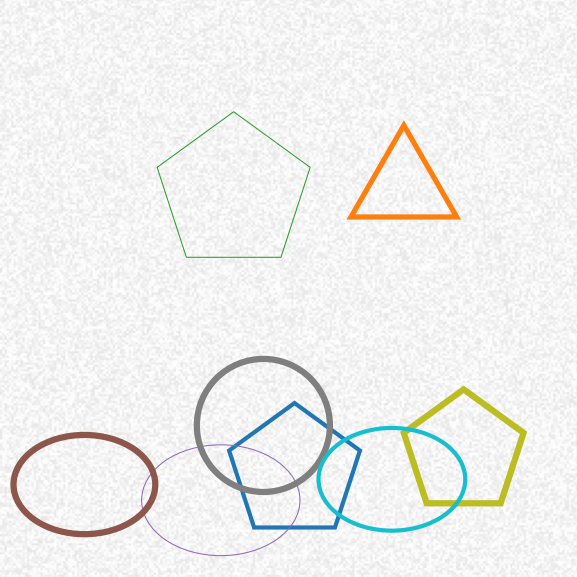[{"shape": "pentagon", "thickness": 2, "radius": 0.6, "center": [0.51, 0.182]}, {"shape": "triangle", "thickness": 2.5, "radius": 0.53, "center": [0.699, 0.676]}, {"shape": "pentagon", "thickness": 0.5, "radius": 0.7, "center": [0.405, 0.666]}, {"shape": "oval", "thickness": 0.5, "radius": 0.69, "center": [0.382, 0.133]}, {"shape": "oval", "thickness": 3, "radius": 0.61, "center": [0.146, 0.16]}, {"shape": "circle", "thickness": 3, "radius": 0.58, "center": [0.456, 0.262]}, {"shape": "pentagon", "thickness": 3, "radius": 0.55, "center": [0.803, 0.216]}, {"shape": "oval", "thickness": 2, "radius": 0.64, "center": [0.679, 0.169]}]